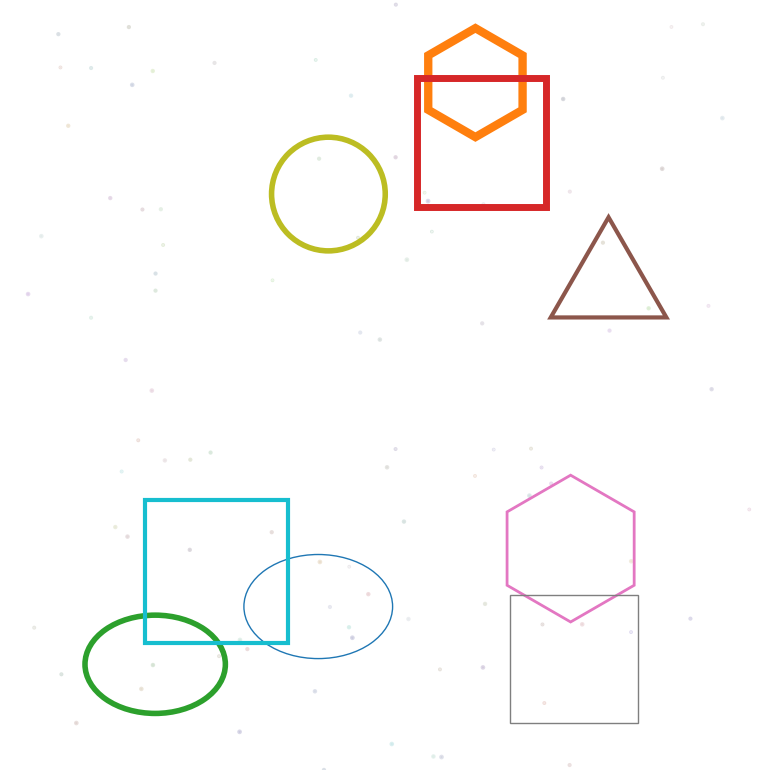[{"shape": "oval", "thickness": 0.5, "radius": 0.48, "center": [0.413, 0.212]}, {"shape": "hexagon", "thickness": 3, "radius": 0.35, "center": [0.617, 0.893]}, {"shape": "oval", "thickness": 2, "radius": 0.46, "center": [0.202, 0.137]}, {"shape": "square", "thickness": 2.5, "radius": 0.42, "center": [0.626, 0.815]}, {"shape": "triangle", "thickness": 1.5, "radius": 0.43, "center": [0.79, 0.631]}, {"shape": "hexagon", "thickness": 1, "radius": 0.48, "center": [0.741, 0.288]}, {"shape": "square", "thickness": 0.5, "radius": 0.41, "center": [0.745, 0.145]}, {"shape": "circle", "thickness": 2, "radius": 0.37, "center": [0.427, 0.748]}, {"shape": "square", "thickness": 1.5, "radius": 0.47, "center": [0.281, 0.258]}]